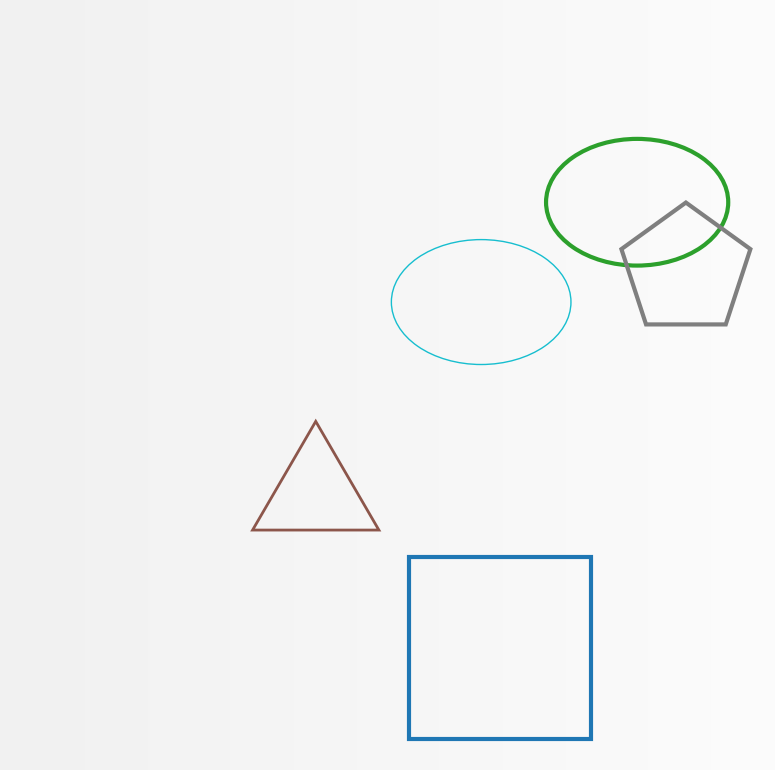[{"shape": "square", "thickness": 1.5, "radius": 0.59, "center": [0.645, 0.158]}, {"shape": "oval", "thickness": 1.5, "radius": 0.59, "center": [0.822, 0.737]}, {"shape": "triangle", "thickness": 1, "radius": 0.47, "center": [0.407, 0.359]}, {"shape": "pentagon", "thickness": 1.5, "radius": 0.44, "center": [0.885, 0.649]}, {"shape": "oval", "thickness": 0.5, "radius": 0.58, "center": [0.621, 0.608]}]